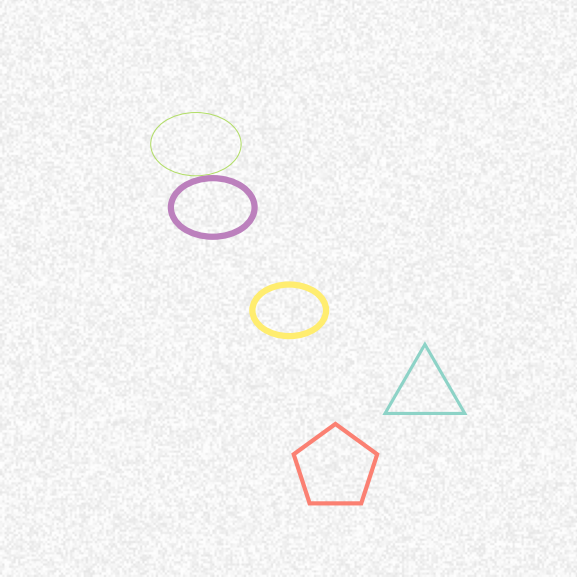[{"shape": "triangle", "thickness": 1.5, "radius": 0.4, "center": [0.736, 0.323]}, {"shape": "pentagon", "thickness": 2, "radius": 0.38, "center": [0.581, 0.189]}, {"shape": "oval", "thickness": 0.5, "radius": 0.39, "center": [0.339, 0.75]}, {"shape": "oval", "thickness": 3, "radius": 0.36, "center": [0.368, 0.64]}, {"shape": "oval", "thickness": 3, "radius": 0.32, "center": [0.501, 0.462]}]